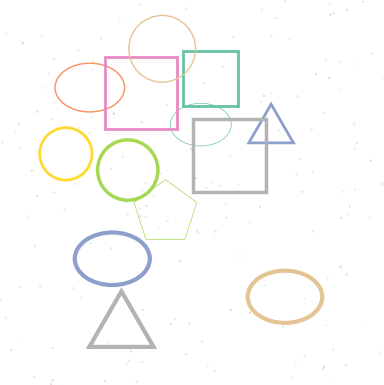[{"shape": "oval", "thickness": 0.5, "radius": 0.4, "center": [0.522, 0.676]}, {"shape": "square", "thickness": 2, "radius": 0.36, "center": [0.546, 0.795]}, {"shape": "oval", "thickness": 1, "radius": 0.45, "center": [0.233, 0.773]}, {"shape": "oval", "thickness": 3, "radius": 0.49, "center": [0.292, 0.328]}, {"shape": "triangle", "thickness": 2, "radius": 0.33, "center": [0.704, 0.662]}, {"shape": "square", "thickness": 2, "radius": 0.47, "center": [0.366, 0.758]}, {"shape": "pentagon", "thickness": 0.5, "radius": 0.43, "center": [0.43, 0.448]}, {"shape": "circle", "thickness": 2.5, "radius": 0.39, "center": [0.332, 0.558]}, {"shape": "circle", "thickness": 2, "radius": 0.34, "center": [0.171, 0.6]}, {"shape": "circle", "thickness": 1, "radius": 0.43, "center": [0.421, 0.873]}, {"shape": "oval", "thickness": 3, "radius": 0.48, "center": [0.74, 0.229]}, {"shape": "triangle", "thickness": 3, "radius": 0.48, "center": [0.315, 0.147]}, {"shape": "square", "thickness": 2.5, "radius": 0.48, "center": [0.597, 0.596]}]